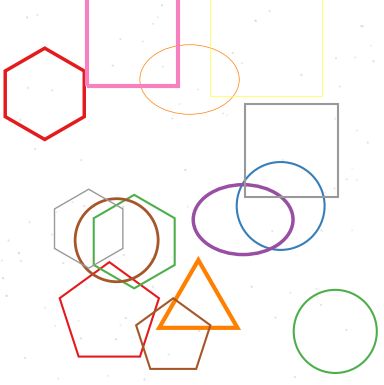[{"shape": "hexagon", "thickness": 2.5, "radius": 0.59, "center": [0.116, 0.756]}, {"shape": "pentagon", "thickness": 1.5, "radius": 0.68, "center": [0.284, 0.184]}, {"shape": "circle", "thickness": 1.5, "radius": 0.57, "center": [0.729, 0.465]}, {"shape": "circle", "thickness": 1.5, "radius": 0.54, "center": [0.871, 0.139]}, {"shape": "hexagon", "thickness": 1.5, "radius": 0.61, "center": [0.349, 0.372]}, {"shape": "oval", "thickness": 2.5, "radius": 0.65, "center": [0.632, 0.43]}, {"shape": "oval", "thickness": 0.5, "radius": 0.65, "center": [0.492, 0.793]}, {"shape": "triangle", "thickness": 3, "radius": 0.59, "center": [0.515, 0.207]}, {"shape": "square", "thickness": 0.5, "radius": 0.73, "center": [0.692, 0.896]}, {"shape": "pentagon", "thickness": 1.5, "radius": 0.51, "center": [0.45, 0.124]}, {"shape": "circle", "thickness": 2, "radius": 0.54, "center": [0.303, 0.376]}, {"shape": "square", "thickness": 3, "radius": 0.59, "center": [0.345, 0.896]}, {"shape": "square", "thickness": 1.5, "radius": 0.6, "center": [0.757, 0.609]}, {"shape": "hexagon", "thickness": 1, "radius": 0.51, "center": [0.23, 0.406]}]